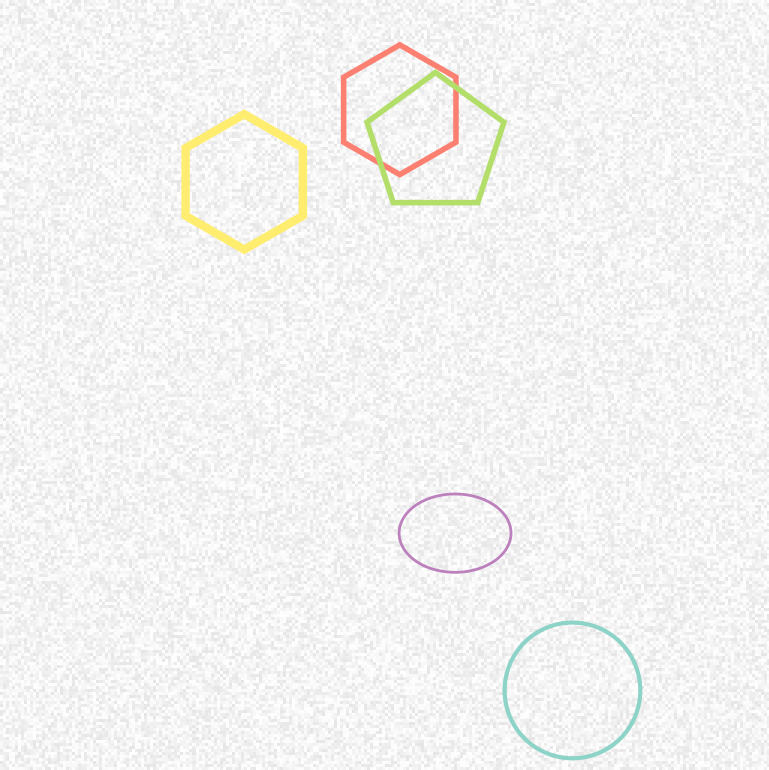[{"shape": "circle", "thickness": 1.5, "radius": 0.44, "center": [0.743, 0.103]}, {"shape": "hexagon", "thickness": 2, "radius": 0.42, "center": [0.519, 0.857]}, {"shape": "pentagon", "thickness": 2, "radius": 0.47, "center": [0.566, 0.812]}, {"shape": "oval", "thickness": 1, "radius": 0.36, "center": [0.591, 0.308]}, {"shape": "hexagon", "thickness": 3, "radius": 0.44, "center": [0.317, 0.764]}]